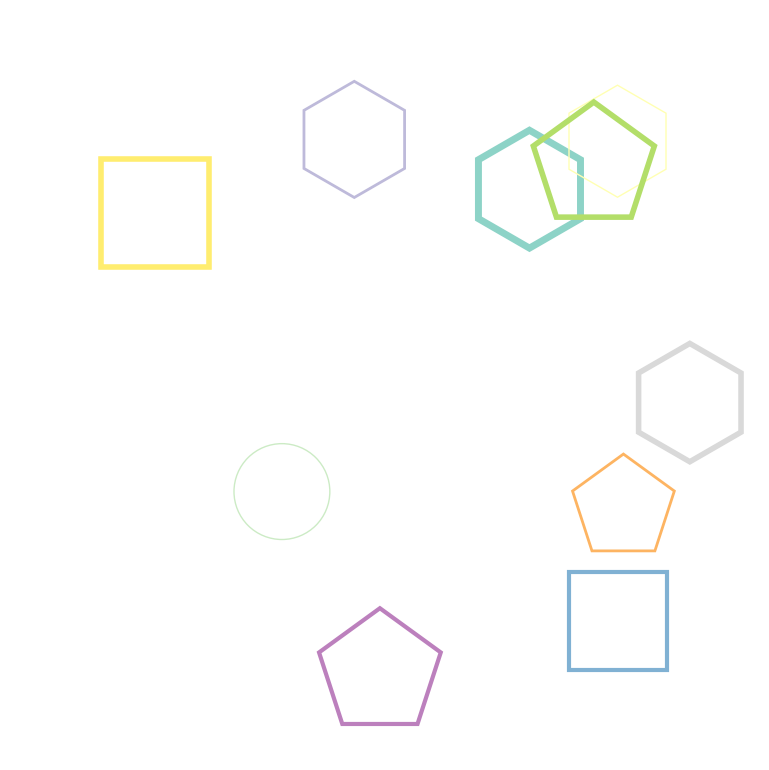[{"shape": "hexagon", "thickness": 2.5, "radius": 0.38, "center": [0.688, 0.754]}, {"shape": "hexagon", "thickness": 0.5, "radius": 0.36, "center": [0.802, 0.817]}, {"shape": "hexagon", "thickness": 1, "radius": 0.38, "center": [0.46, 0.819]}, {"shape": "square", "thickness": 1.5, "radius": 0.32, "center": [0.803, 0.193]}, {"shape": "pentagon", "thickness": 1, "radius": 0.35, "center": [0.81, 0.341]}, {"shape": "pentagon", "thickness": 2, "radius": 0.41, "center": [0.771, 0.785]}, {"shape": "hexagon", "thickness": 2, "radius": 0.38, "center": [0.896, 0.477]}, {"shape": "pentagon", "thickness": 1.5, "radius": 0.42, "center": [0.493, 0.127]}, {"shape": "circle", "thickness": 0.5, "radius": 0.31, "center": [0.366, 0.362]}, {"shape": "square", "thickness": 2, "radius": 0.35, "center": [0.201, 0.724]}]